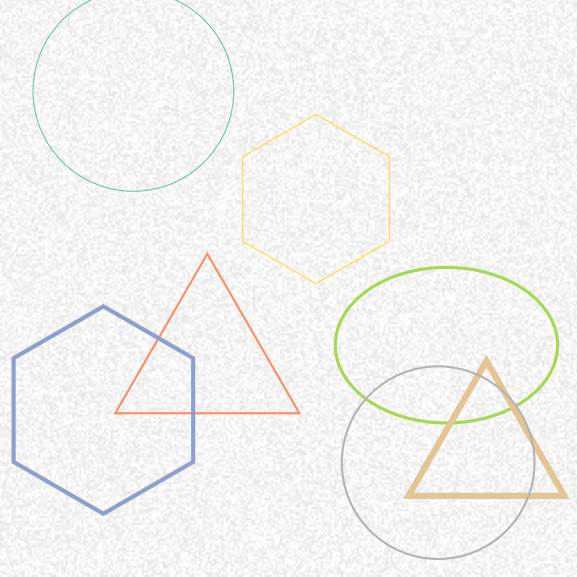[{"shape": "circle", "thickness": 0.5, "radius": 0.87, "center": [0.231, 0.842]}, {"shape": "triangle", "thickness": 1, "radius": 0.92, "center": [0.359, 0.376]}, {"shape": "hexagon", "thickness": 2, "radius": 0.9, "center": [0.179, 0.289]}, {"shape": "oval", "thickness": 1.5, "radius": 0.96, "center": [0.773, 0.401]}, {"shape": "hexagon", "thickness": 0.5, "radius": 0.73, "center": [0.547, 0.655]}, {"shape": "triangle", "thickness": 3, "radius": 0.78, "center": [0.842, 0.218]}, {"shape": "circle", "thickness": 1, "radius": 0.83, "center": [0.759, 0.198]}]